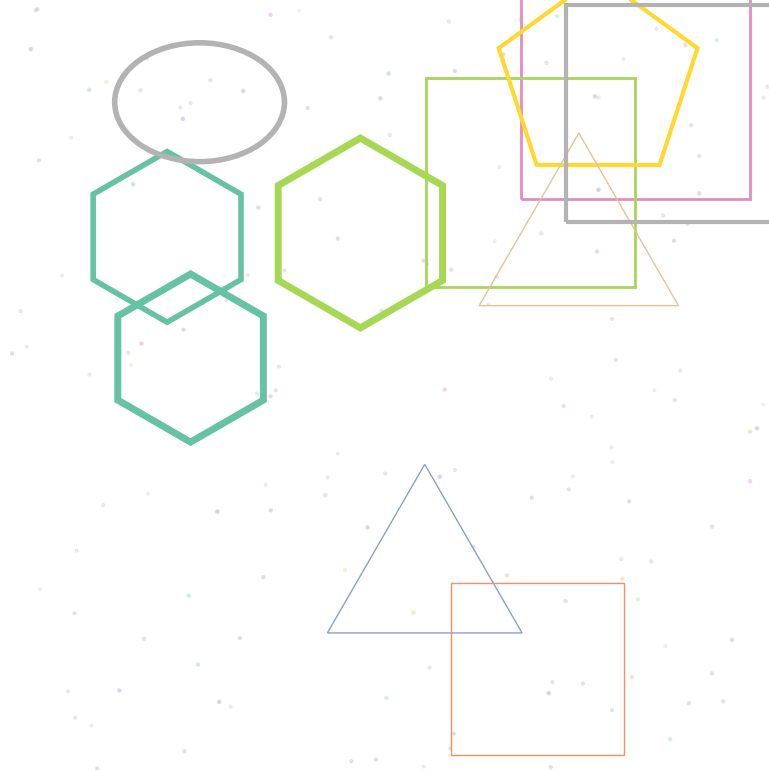[{"shape": "hexagon", "thickness": 2, "radius": 0.55, "center": [0.217, 0.692]}, {"shape": "hexagon", "thickness": 2.5, "radius": 0.55, "center": [0.248, 0.535]}, {"shape": "square", "thickness": 0.5, "radius": 0.56, "center": [0.698, 0.131]}, {"shape": "triangle", "thickness": 0.5, "radius": 0.73, "center": [0.552, 0.251]}, {"shape": "square", "thickness": 1, "radius": 0.75, "center": [0.825, 0.891]}, {"shape": "square", "thickness": 1, "radius": 0.68, "center": [0.689, 0.763]}, {"shape": "hexagon", "thickness": 2.5, "radius": 0.62, "center": [0.468, 0.697]}, {"shape": "pentagon", "thickness": 1.5, "radius": 0.68, "center": [0.777, 0.895]}, {"shape": "triangle", "thickness": 0.5, "radius": 0.75, "center": [0.752, 0.678]}, {"shape": "square", "thickness": 1.5, "radius": 0.7, "center": [0.877, 0.853]}, {"shape": "oval", "thickness": 2, "radius": 0.55, "center": [0.259, 0.867]}]